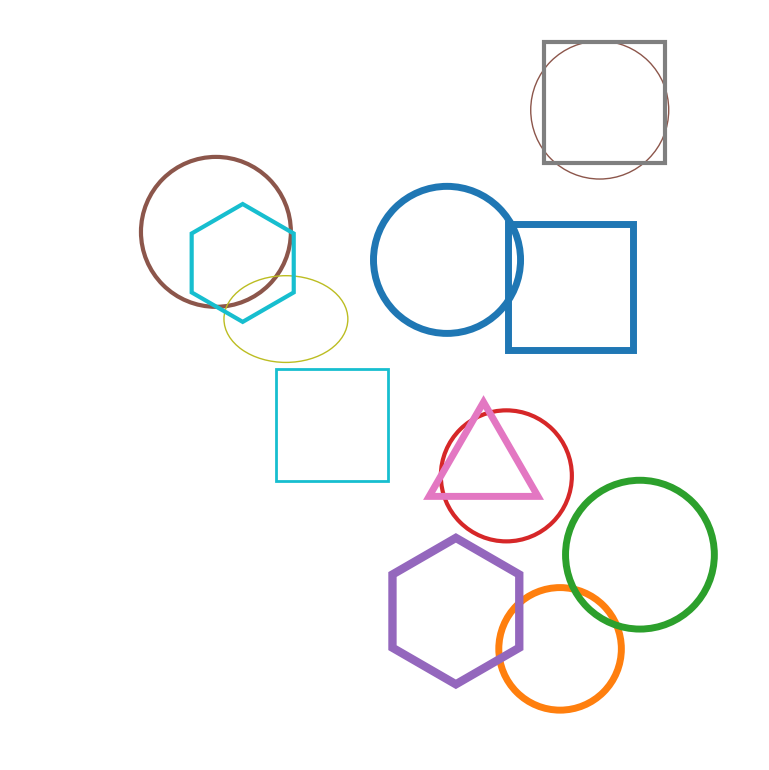[{"shape": "square", "thickness": 2.5, "radius": 0.41, "center": [0.741, 0.628]}, {"shape": "circle", "thickness": 2.5, "radius": 0.48, "center": [0.581, 0.662]}, {"shape": "circle", "thickness": 2.5, "radius": 0.4, "center": [0.727, 0.157]}, {"shape": "circle", "thickness": 2.5, "radius": 0.48, "center": [0.831, 0.28]}, {"shape": "circle", "thickness": 1.5, "radius": 0.43, "center": [0.658, 0.382]}, {"shape": "hexagon", "thickness": 3, "radius": 0.48, "center": [0.592, 0.206]}, {"shape": "circle", "thickness": 0.5, "radius": 0.45, "center": [0.779, 0.857]}, {"shape": "circle", "thickness": 1.5, "radius": 0.49, "center": [0.28, 0.699]}, {"shape": "triangle", "thickness": 2.5, "radius": 0.41, "center": [0.628, 0.396]}, {"shape": "square", "thickness": 1.5, "radius": 0.39, "center": [0.785, 0.866]}, {"shape": "oval", "thickness": 0.5, "radius": 0.4, "center": [0.371, 0.586]}, {"shape": "hexagon", "thickness": 1.5, "radius": 0.38, "center": [0.315, 0.659]}, {"shape": "square", "thickness": 1, "radius": 0.36, "center": [0.431, 0.448]}]